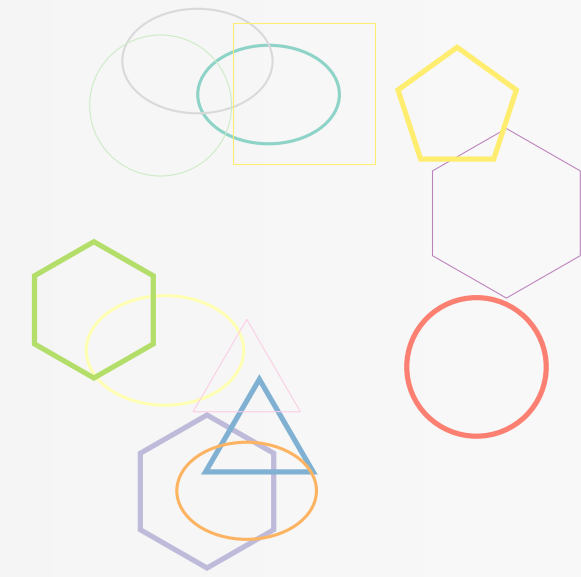[{"shape": "oval", "thickness": 1.5, "radius": 0.61, "center": [0.462, 0.835]}, {"shape": "oval", "thickness": 1.5, "radius": 0.68, "center": [0.284, 0.392]}, {"shape": "hexagon", "thickness": 2.5, "radius": 0.66, "center": [0.356, 0.148]}, {"shape": "circle", "thickness": 2.5, "radius": 0.6, "center": [0.82, 0.364]}, {"shape": "triangle", "thickness": 2.5, "radius": 0.53, "center": [0.446, 0.235]}, {"shape": "oval", "thickness": 1.5, "radius": 0.6, "center": [0.424, 0.149]}, {"shape": "hexagon", "thickness": 2.5, "radius": 0.59, "center": [0.162, 0.463]}, {"shape": "triangle", "thickness": 0.5, "radius": 0.53, "center": [0.424, 0.339]}, {"shape": "oval", "thickness": 1, "radius": 0.65, "center": [0.34, 0.893]}, {"shape": "hexagon", "thickness": 0.5, "radius": 0.73, "center": [0.871, 0.63]}, {"shape": "circle", "thickness": 0.5, "radius": 0.61, "center": [0.276, 0.816]}, {"shape": "square", "thickness": 0.5, "radius": 0.61, "center": [0.523, 0.838]}, {"shape": "pentagon", "thickness": 2.5, "radius": 0.54, "center": [0.787, 0.81]}]